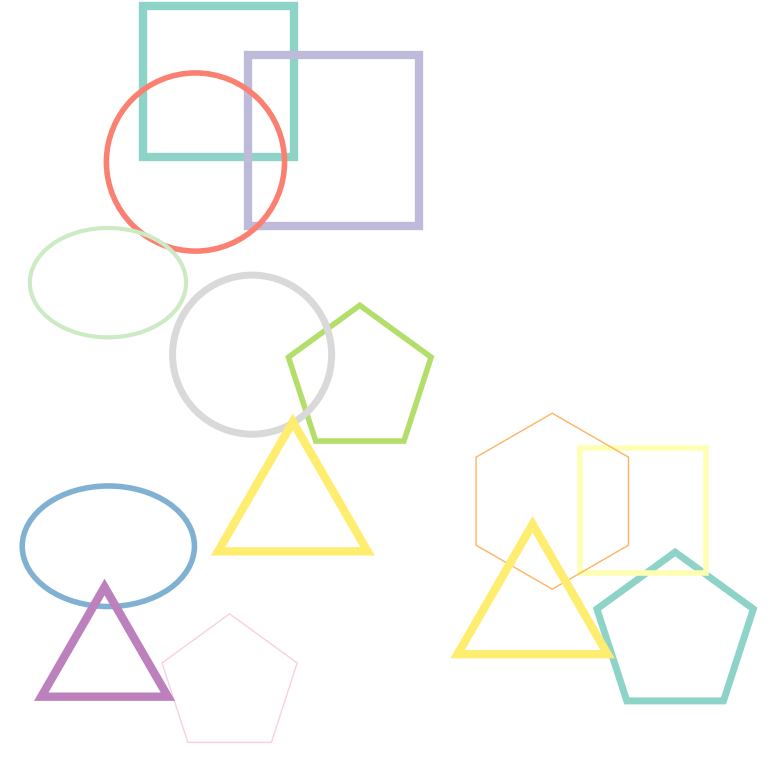[{"shape": "pentagon", "thickness": 2.5, "radius": 0.53, "center": [0.877, 0.176]}, {"shape": "square", "thickness": 3, "radius": 0.49, "center": [0.283, 0.895]}, {"shape": "square", "thickness": 2, "radius": 0.41, "center": [0.835, 0.337]}, {"shape": "square", "thickness": 3, "radius": 0.56, "center": [0.433, 0.817]}, {"shape": "circle", "thickness": 2, "radius": 0.58, "center": [0.254, 0.79]}, {"shape": "oval", "thickness": 2, "radius": 0.56, "center": [0.141, 0.291]}, {"shape": "hexagon", "thickness": 0.5, "radius": 0.57, "center": [0.717, 0.349]}, {"shape": "pentagon", "thickness": 2, "radius": 0.49, "center": [0.467, 0.506]}, {"shape": "pentagon", "thickness": 0.5, "radius": 0.46, "center": [0.298, 0.111]}, {"shape": "circle", "thickness": 2.5, "radius": 0.52, "center": [0.327, 0.539]}, {"shape": "triangle", "thickness": 3, "radius": 0.47, "center": [0.136, 0.143]}, {"shape": "oval", "thickness": 1.5, "radius": 0.51, "center": [0.14, 0.633]}, {"shape": "triangle", "thickness": 3, "radius": 0.56, "center": [0.692, 0.207]}, {"shape": "triangle", "thickness": 3, "radius": 0.56, "center": [0.38, 0.34]}]